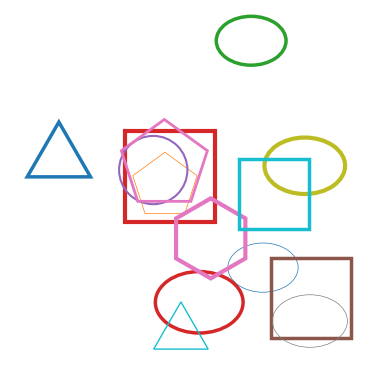[{"shape": "oval", "thickness": 0.5, "radius": 0.46, "center": [0.683, 0.305]}, {"shape": "triangle", "thickness": 2.5, "radius": 0.47, "center": [0.153, 0.588]}, {"shape": "pentagon", "thickness": 0.5, "radius": 0.44, "center": [0.428, 0.517]}, {"shape": "oval", "thickness": 2.5, "radius": 0.45, "center": [0.652, 0.894]}, {"shape": "square", "thickness": 3, "radius": 0.59, "center": [0.441, 0.542]}, {"shape": "oval", "thickness": 2.5, "radius": 0.57, "center": [0.517, 0.215]}, {"shape": "circle", "thickness": 1.5, "radius": 0.44, "center": [0.398, 0.558]}, {"shape": "square", "thickness": 2.5, "radius": 0.52, "center": [0.807, 0.225]}, {"shape": "hexagon", "thickness": 3, "radius": 0.52, "center": [0.547, 0.381]}, {"shape": "pentagon", "thickness": 2, "radius": 0.59, "center": [0.427, 0.572]}, {"shape": "oval", "thickness": 0.5, "radius": 0.49, "center": [0.805, 0.166]}, {"shape": "oval", "thickness": 3, "radius": 0.52, "center": [0.792, 0.569]}, {"shape": "triangle", "thickness": 1, "radius": 0.41, "center": [0.47, 0.134]}, {"shape": "square", "thickness": 2.5, "radius": 0.45, "center": [0.712, 0.497]}]